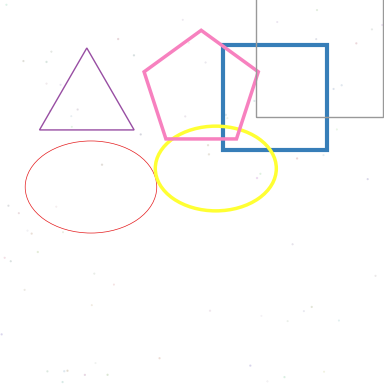[{"shape": "oval", "thickness": 0.5, "radius": 0.85, "center": [0.236, 0.514]}, {"shape": "square", "thickness": 3, "radius": 0.68, "center": [0.715, 0.747]}, {"shape": "triangle", "thickness": 1, "radius": 0.71, "center": [0.225, 0.733]}, {"shape": "oval", "thickness": 2.5, "radius": 0.79, "center": [0.561, 0.562]}, {"shape": "pentagon", "thickness": 2.5, "radius": 0.78, "center": [0.523, 0.765]}, {"shape": "square", "thickness": 1, "radius": 0.83, "center": [0.829, 0.862]}]